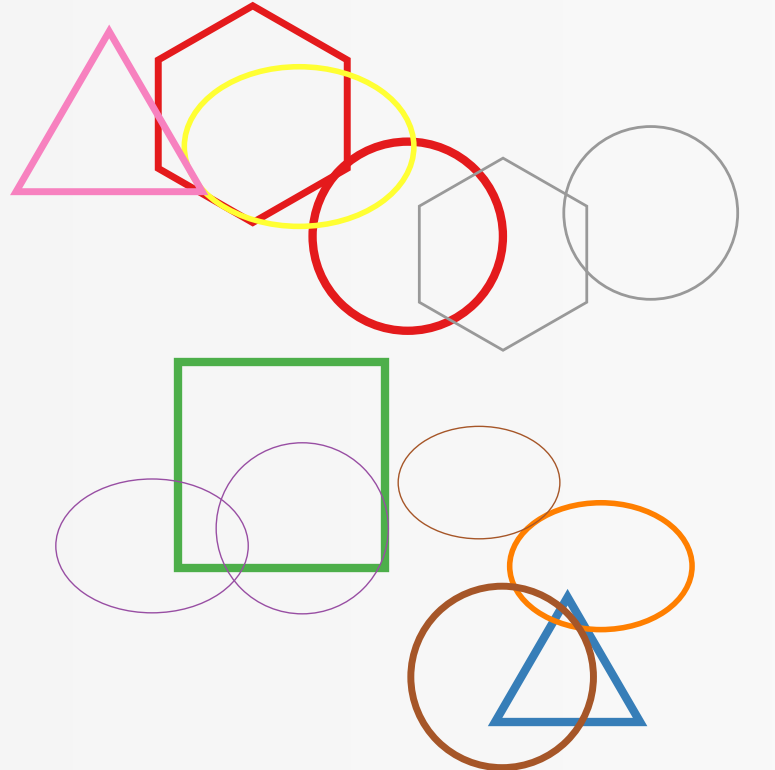[{"shape": "circle", "thickness": 3, "radius": 0.61, "center": [0.526, 0.693]}, {"shape": "hexagon", "thickness": 2.5, "radius": 0.7, "center": [0.326, 0.852]}, {"shape": "triangle", "thickness": 3, "radius": 0.54, "center": [0.732, 0.116]}, {"shape": "square", "thickness": 3, "radius": 0.67, "center": [0.363, 0.396]}, {"shape": "oval", "thickness": 0.5, "radius": 0.62, "center": [0.196, 0.291]}, {"shape": "circle", "thickness": 0.5, "radius": 0.56, "center": [0.39, 0.314]}, {"shape": "oval", "thickness": 2, "radius": 0.59, "center": [0.775, 0.265]}, {"shape": "oval", "thickness": 2, "radius": 0.74, "center": [0.386, 0.81]}, {"shape": "oval", "thickness": 0.5, "radius": 0.52, "center": [0.618, 0.373]}, {"shape": "circle", "thickness": 2.5, "radius": 0.59, "center": [0.648, 0.121]}, {"shape": "triangle", "thickness": 2.5, "radius": 0.69, "center": [0.141, 0.82]}, {"shape": "circle", "thickness": 1, "radius": 0.56, "center": [0.84, 0.723]}, {"shape": "hexagon", "thickness": 1, "radius": 0.62, "center": [0.649, 0.67]}]